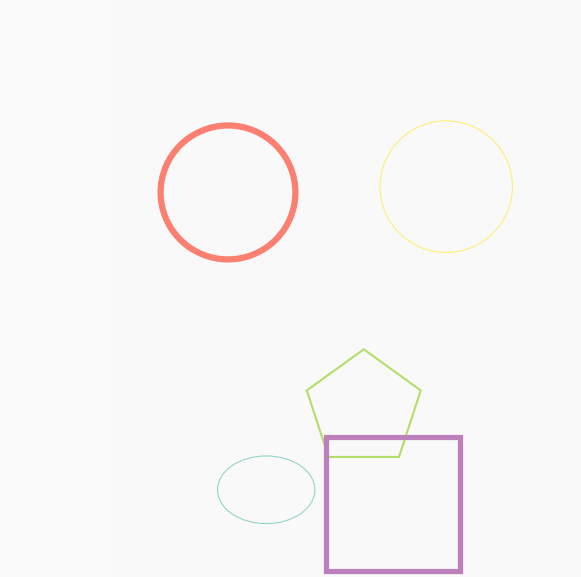[{"shape": "oval", "thickness": 0.5, "radius": 0.42, "center": [0.458, 0.151]}, {"shape": "circle", "thickness": 3, "radius": 0.58, "center": [0.392, 0.666]}, {"shape": "pentagon", "thickness": 1, "radius": 0.52, "center": [0.626, 0.291]}, {"shape": "square", "thickness": 2.5, "radius": 0.58, "center": [0.676, 0.127]}, {"shape": "circle", "thickness": 0.5, "radius": 0.57, "center": [0.768, 0.676]}]